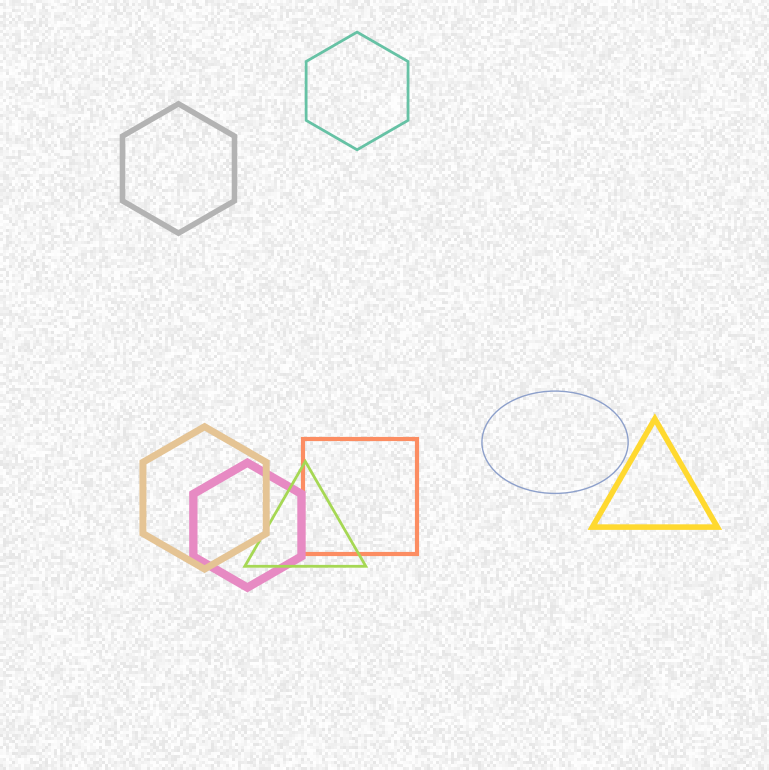[{"shape": "hexagon", "thickness": 1, "radius": 0.38, "center": [0.464, 0.882]}, {"shape": "square", "thickness": 1.5, "radius": 0.37, "center": [0.467, 0.355]}, {"shape": "oval", "thickness": 0.5, "radius": 0.47, "center": [0.721, 0.426]}, {"shape": "hexagon", "thickness": 3, "radius": 0.41, "center": [0.321, 0.318]}, {"shape": "triangle", "thickness": 1, "radius": 0.45, "center": [0.397, 0.31]}, {"shape": "triangle", "thickness": 2, "radius": 0.47, "center": [0.85, 0.362]}, {"shape": "hexagon", "thickness": 2.5, "radius": 0.46, "center": [0.266, 0.353]}, {"shape": "hexagon", "thickness": 2, "radius": 0.42, "center": [0.232, 0.781]}]